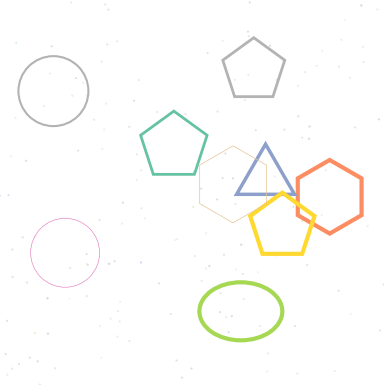[{"shape": "pentagon", "thickness": 2, "radius": 0.45, "center": [0.452, 0.621]}, {"shape": "hexagon", "thickness": 3, "radius": 0.48, "center": [0.856, 0.489]}, {"shape": "triangle", "thickness": 2.5, "radius": 0.43, "center": [0.69, 0.539]}, {"shape": "circle", "thickness": 0.5, "radius": 0.45, "center": [0.169, 0.343]}, {"shape": "oval", "thickness": 3, "radius": 0.54, "center": [0.626, 0.191]}, {"shape": "pentagon", "thickness": 3, "radius": 0.44, "center": [0.733, 0.412]}, {"shape": "hexagon", "thickness": 0.5, "radius": 0.5, "center": [0.605, 0.521]}, {"shape": "pentagon", "thickness": 2, "radius": 0.42, "center": [0.659, 0.817]}, {"shape": "circle", "thickness": 1.5, "radius": 0.45, "center": [0.139, 0.763]}]